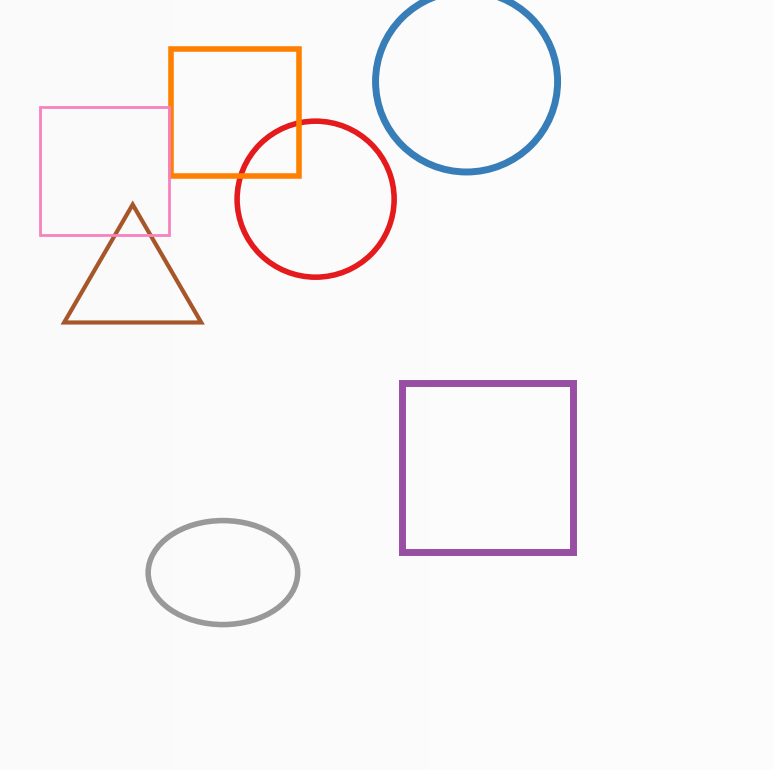[{"shape": "circle", "thickness": 2, "radius": 0.51, "center": [0.407, 0.741]}, {"shape": "circle", "thickness": 2.5, "radius": 0.59, "center": [0.602, 0.894]}, {"shape": "square", "thickness": 2.5, "radius": 0.55, "center": [0.629, 0.393]}, {"shape": "square", "thickness": 2, "radius": 0.41, "center": [0.303, 0.854]}, {"shape": "triangle", "thickness": 1.5, "radius": 0.51, "center": [0.171, 0.632]}, {"shape": "square", "thickness": 1, "radius": 0.42, "center": [0.135, 0.778]}, {"shape": "oval", "thickness": 2, "radius": 0.48, "center": [0.288, 0.256]}]